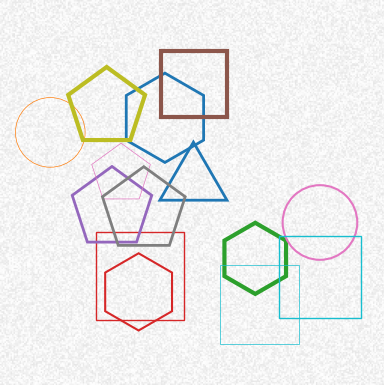[{"shape": "hexagon", "thickness": 2, "radius": 0.58, "center": [0.428, 0.694]}, {"shape": "triangle", "thickness": 2, "radius": 0.5, "center": [0.502, 0.53]}, {"shape": "circle", "thickness": 0.5, "radius": 0.45, "center": [0.131, 0.656]}, {"shape": "hexagon", "thickness": 3, "radius": 0.46, "center": [0.663, 0.329]}, {"shape": "square", "thickness": 1, "radius": 0.57, "center": [0.364, 0.282]}, {"shape": "hexagon", "thickness": 1.5, "radius": 0.5, "center": [0.36, 0.242]}, {"shape": "pentagon", "thickness": 2, "radius": 0.54, "center": [0.291, 0.459]}, {"shape": "square", "thickness": 3, "radius": 0.43, "center": [0.503, 0.781]}, {"shape": "circle", "thickness": 1.5, "radius": 0.48, "center": [0.831, 0.422]}, {"shape": "pentagon", "thickness": 0.5, "radius": 0.4, "center": [0.314, 0.548]}, {"shape": "pentagon", "thickness": 2, "radius": 0.57, "center": [0.374, 0.454]}, {"shape": "pentagon", "thickness": 3, "radius": 0.52, "center": [0.277, 0.721]}, {"shape": "square", "thickness": 0.5, "radius": 0.51, "center": [0.674, 0.21]}, {"shape": "square", "thickness": 1, "radius": 0.53, "center": [0.832, 0.281]}]